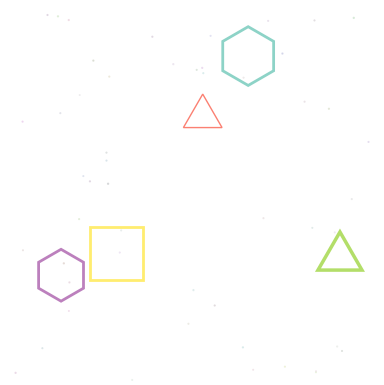[{"shape": "hexagon", "thickness": 2, "radius": 0.38, "center": [0.645, 0.854]}, {"shape": "triangle", "thickness": 1, "radius": 0.29, "center": [0.527, 0.698]}, {"shape": "triangle", "thickness": 2.5, "radius": 0.33, "center": [0.883, 0.331]}, {"shape": "hexagon", "thickness": 2, "radius": 0.34, "center": [0.159, 0.285]}, {"shape": "square", "thickness": 2, "radius": 0.34, "center": [0.303, 0.341]}]